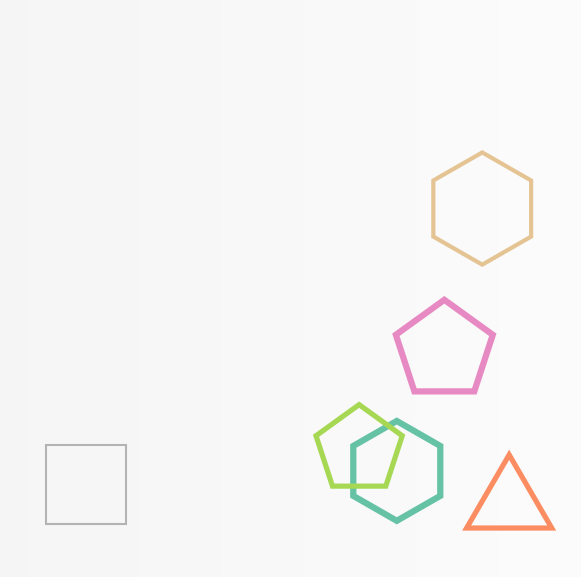[{"shape": "hexagon", "thickness": 3, "radius": 0.43, "center": [0.683, 0.184]}, {"shape": "triangle", "thickness": 2.5, "radius": 0.42, "center": [0.876, 0.127]}, {"shape": "pentagon", "thickness": 3, "radius": 0.44, "center": [0.764, 0.392]}, {"shape": "pentagon", "thickness": 2.5, "radius": 0.39, "center": [0.618, 0.22]}, {"shape": "hexagon", "thickness": 2, "radius": 0.49, "center": [0.83, 0.638]}, {"shape": "square", "thickness": 1, "radius": 0.34, "center": [0.148, 0.16]}]